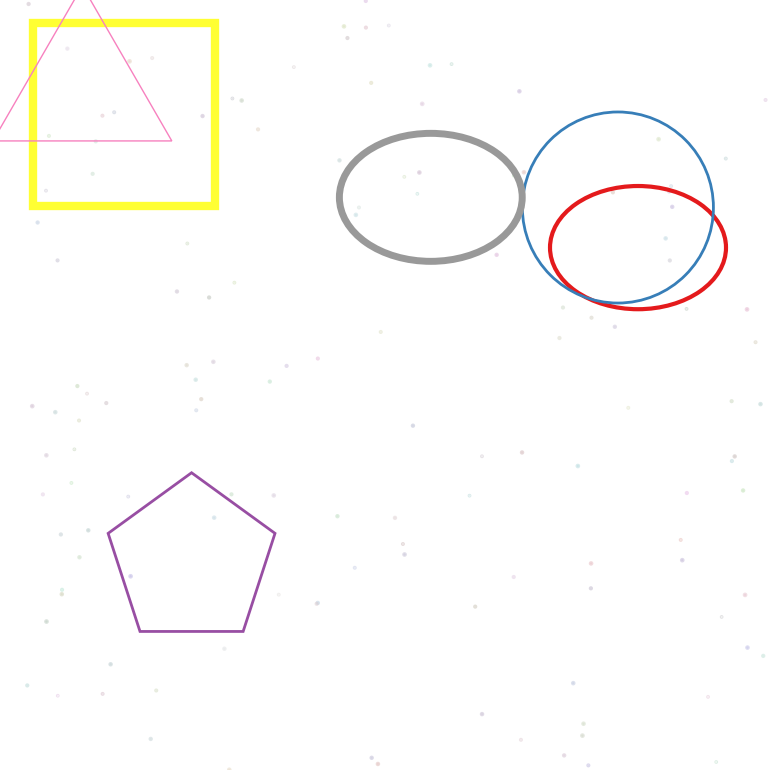[{"shape": "oval", "thickness": 1.5, "radius": 0.57, "center": [0.829, 0.678]}, {"shape": "circle", "thickness": 1, "radius": 0.62, "center": [0.802, 0.731]}, {"shape": "pentagon", "thickness": 1, "radius": 0.57, "center": [0.249, 0.272]}, {"shape": "square", "thickness": 3, "radius": 0.59, "center": [0.161, 0.851]}, {"shape": "triangle", "thickness": 0.5, "radius": 0.67, "center": [0.107, 0.884]}, {"shape": "oval", "thickness": 2.5, "radius": 0.59, "center": [0.559, 0.744]}]